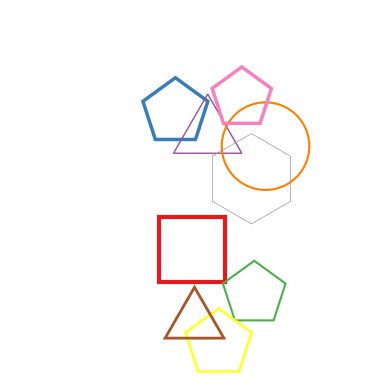[{"shape": "square", "thickness": 3, "radius": 0.42, "center": [0.499, 0.353]}, {"shape": "pentagon", "thickness": 2.5, "radius": 0.44, "center": [0.456, 0.709]}, {"shape": "pentagon", "thickness": 1.5, "radius": 0.43, "center": [0.66, 0.237]}, {"shape": "triangle", "thickness": 1, "radius": 0.51, "center": [0.539, 0.653]}, {"shape": "circle", "thickness": 1.5, "radius": 0.57, "center": [0.69, 0.62]}, {"shape": "pentagon", "thickness": 2, "radius": 0.45, "center": [0.568, 0.108]}, {"shape": "triangle", "thickness": 2, "radius": 0.44, "center": [0.505, 0.166]}, {"shape": "pentagon", "thickness": 2.5, "radius": 0.4, "center": [0.628, 0.745]}, {"shape": "hexagon", "thickness": 0.5, "radius": 0.59, "center": [0.653, 0.536]}]